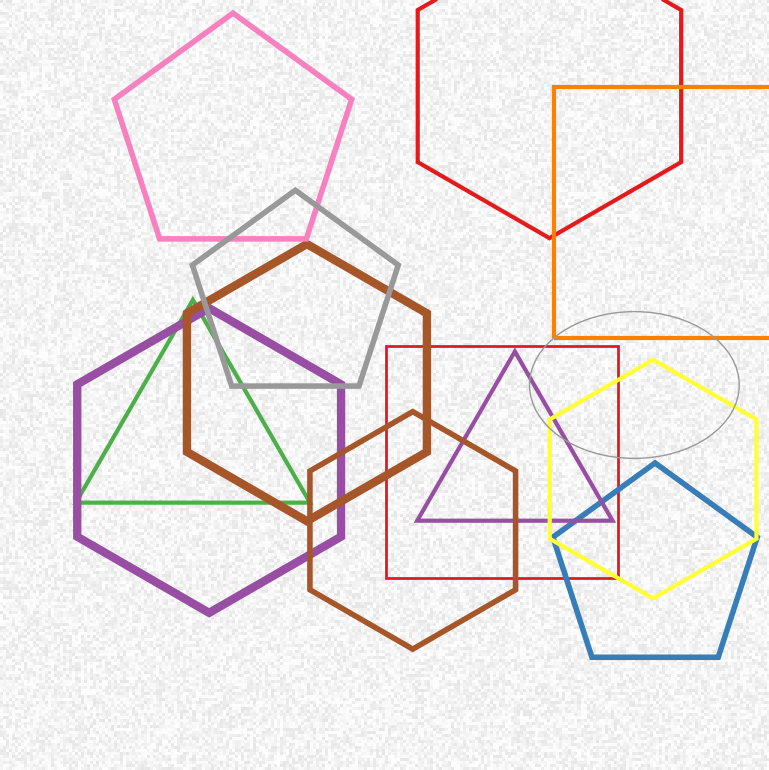[{"shape": "square", "thickness": 1, "radius": 0.75, "center": [0.652, 0.4]}, {"shape": "hexagon", "thickness": 1.5, "radius": 0.99, "center": [0.714, 0.888]}, {"shape": "pentagon", "thickness": 2, "radius": 0.7, "center": [0.851, 0.259]}, {"shape": "triangle", "thickness": 1.5, "radius": 0.88, "center": [0.25, 0.435]}, {"shape": "triangle", "thickness": 1.5, "radius": 0.73, "center": [0.669, 0.397]}, {"shape": "hexagon", "thickness": 3, "radius": 0.99, "center": [0.272, 0.402]}, {"shape": "square", "thickness": 1.5, "radius": 0.82, "center": [0.883, 0.724]}, {"shape": "hexagon", "thickness": 1.5, "radius": 0.77, "center": [0.848, 0.378]}, {"shape": "hexagon", "thickness": 2, "radius": 0.77, "center": [0.536, 0.311]}, {"shape": "hexagon", "thickness": 3, "radius": 0.9, "center": [0.399, 0.503]}, {"shape": "pentagon", "thickness": 2, "radius": 0.81, "center": [0.303, 0.821]}, {"shape": "pentagon", "thickness": 2, "radius": 0.7, "center": [0.384, 0.612]}, {"shape": "oval", "thickness": 0.5, "radius": 0.68, "center": [0.824, 0.5]}]